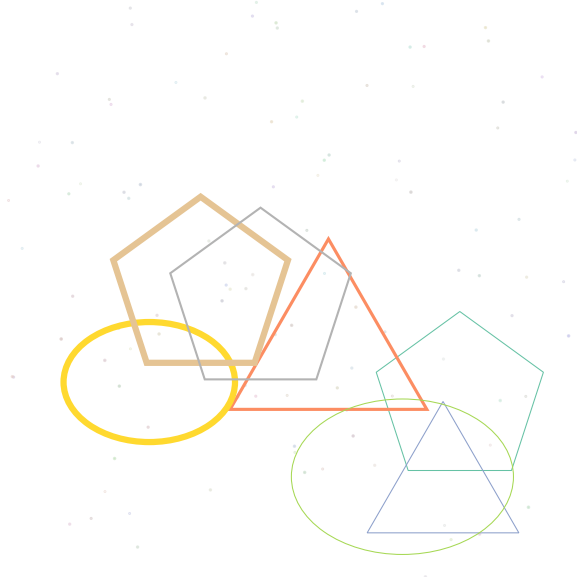[{"shape": "pentagon", "thickness": 0.5, "radius": 0.76, "center": [0.796, 0.308]}, {"shape": "triangle", "thickness": 1.5, "radius": 0.98, "center": [0.569, 0.389]}, {"shape": "triangle", "thickness": 0.5, "radius": 0.76, "center": [0.767, 0.152]}, {"shape": "oval", "thickness": 0.5, "radius": 0.96, "center": [0.697, 0.174]}, {"shape": "oval", "thickness": 3, "radius": 0.74, "center": [0.259, 0.338]}, {"shape": "pentagon", "thickness": 3, "radius": 0.79, "center": [0.347, 0.499]}, {"shape": "pentagon", "thickness": 1, "radius": 0.82, "center": [0.451, 0.475]}]